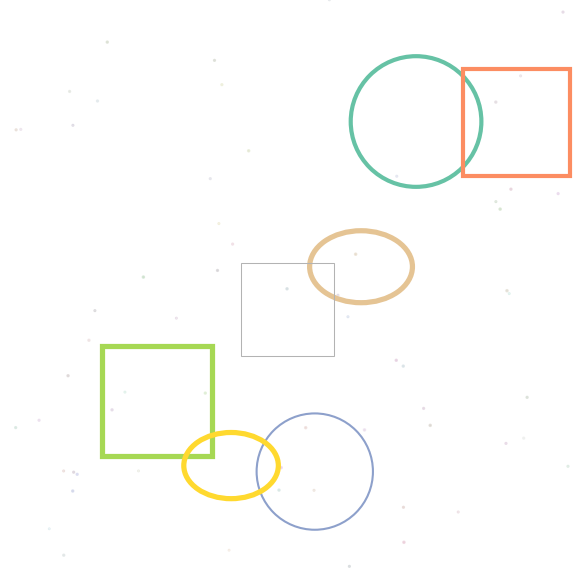[{"shape": "circle", "thickness": 2, "radius": 0.57, "center": [0.72, 0.789]}, {"shape": "square", "thickness": 2, "radius": 0.46, "center": [0.894, 0.788]}, {"shape": "circle", "thickness": 1, "radius": 0.5, "center": [0.545, 0.183]}, {"shape": "square", "thickness": 2.5, "radius": 0.48, "center": [0.272, 0.304]}, {"shape": "oval", "thickness": 2.5, "radius": 0.41, "center": [0.4, 0.193]}, {"shape": "oval", "thickness": 2.5, "radius": 0.45, "center": [0.625, 0.537]}, {"shape": "square", "thickness": 0.5, "radius": 0.4, "center": [0.499, 0.464]}]